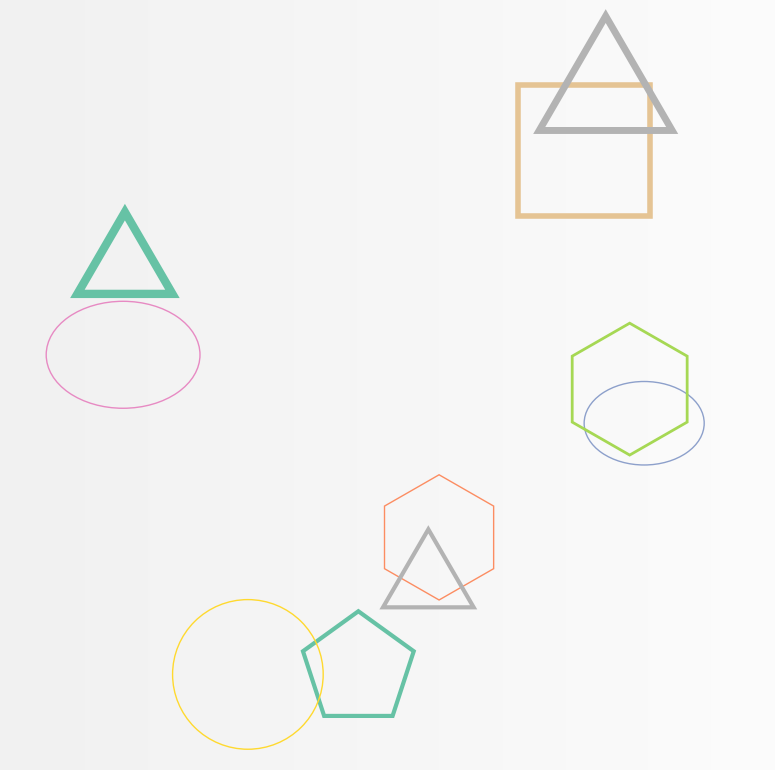[{"shape": "triangle", "thickness": 3, "radius": 0.35, "center": [0.161, 0.654]}, {"shape": "pentagon", "thickness": 1.5, "radius": 0.38, "center": [0.462, 0.131]}, {"shape": "hexagon", "thickness": 0.5, "radius": 0.41, "center": [0.567, 0.302]}, {"shape": "oval", "thickness": 0.5, "radius": 0.39, "center": [0.831, 0.45]}, {"shape": "oval", "thickness": 0.5, "radius": 0.5, "center": [0.159, 0.539]}, {"shape": "hexagon", "thickness": 1, "radius": 0.43, "center": [0.812, 0.495]}, {"shape": "circle", "thickness": 0.5, "radius": 0.49, "center": [0.32, 0.124]}, {"shape": "square", "thickness": 2, "radius": 0.43, "center": [0.753, 0.804]}, {"shape": "triangle", "thickness": 1.5, "radius": 0.34, "center": [0.553, 0.245]}, {"shape": "triangle", "thickness": 2.5, "radius": 0.5, "center": [0.782, 0.88]}]